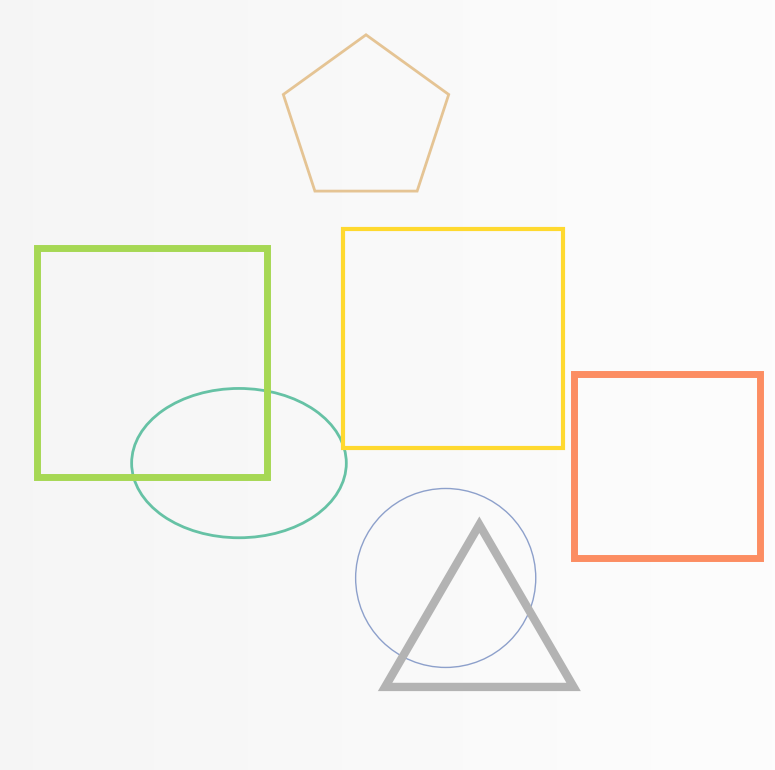[{"shape": "oval", "thickness": 1, "radius": 0.69, "center": [0.308, 0.399]}, {"shape": "square", "thickness": 2.5, "radius": 0.6, "center": [0.861, 0.394]}, {"shape": "circle", "thickness": 0.5, "radius": 0.58, "center": [0.575, 0.249]}, {"shape": "square", "thickness": 2.5, "radius": 0.74, "center": [0.196, 0.529]}, {"shape": "square", "thickness": 1.5, "radius": 0.71, "center": [0.585, 0.56]}, {"shape": "pentagon", "thickness": 1, "radius": 0.56, "center": [0.472, 0.843]}, {"shape": "triangle", "thickness": 3, "radius": 0.7, "center": [0.619, 0.178]}]